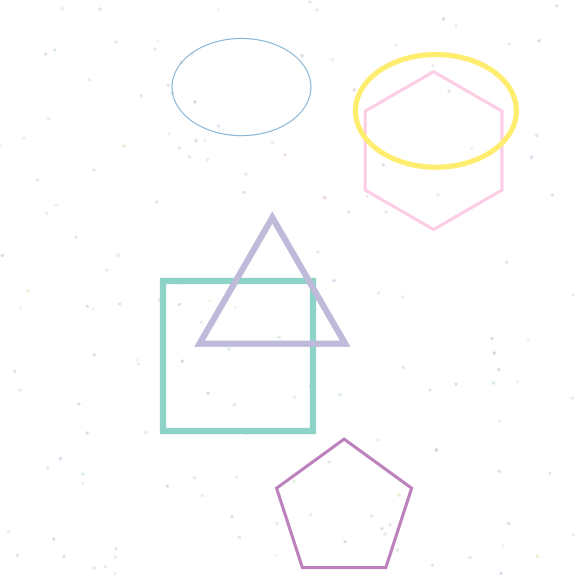[{"shape": "square", "thickness": 3, "radius": 0.65, "center": [0.412, 0.383]}, {"shape": "triangle", "thickness": 3, "radius": 0.73, "center": [0.472, 0.477]}, {"shape": "oval", "thickness": 0.5, "radius": 0.6, "center": [0.418, 0.848]}, {"shape": "hexagon", "thickness": 1.5, "radius": 0.68, "center": [0.751, 0.738]}, {"shape": "pentagon", "thickness": 1.5, "radius": 0.61, "center": [0.596, 0.116]}, {"shape": "oval", "thickness": 2.5, "radius": 0.7, "center": [0.755, 0.807]}]